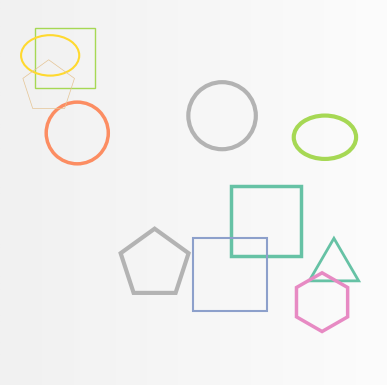[{"shape": "square", "thickness": 2.5, "radius": 0.46, "center": [0.686, 0.426]}, {"shape": "triangle", "thickness": 2, "radius": 0.37, "center": [0.862, 0.307]}, {"shape": "circle", "thickness": 2.5, "radius": 0.4, "center": [0.199, 0.655]}, {"shape": "square", "thickness": 1.5, "radius": 0.48, "center": [0.594, 0.287]}, {"shape": "hexagon", "thickness": 2.5, "radius": 0.38, "center": [0.831, 0.215]}, {"shape": "oval", "thickness": 3, "radius": 0.4, "center": [0.839, 0.643]}, {"shape": "square", "thickness": 1, "radius": 0.39, "center": [0.167, 0.85]}, {"shape": "oval", "thickness": 1.5, "radius": 0.38, "center": [0.129, 0.856]}, {"shape": "pentagon", "thickness": 0.5, "radius": 0.35, "center": [0.126, 0.775]}, {"shape": "pentagon", "thickness": 3, "radius": 0.46, "center": [0.399, 0.314]}, {"shape": "circle", "thickness": 3, "radius": 0.44, "center": [0.573, 0.699]}]